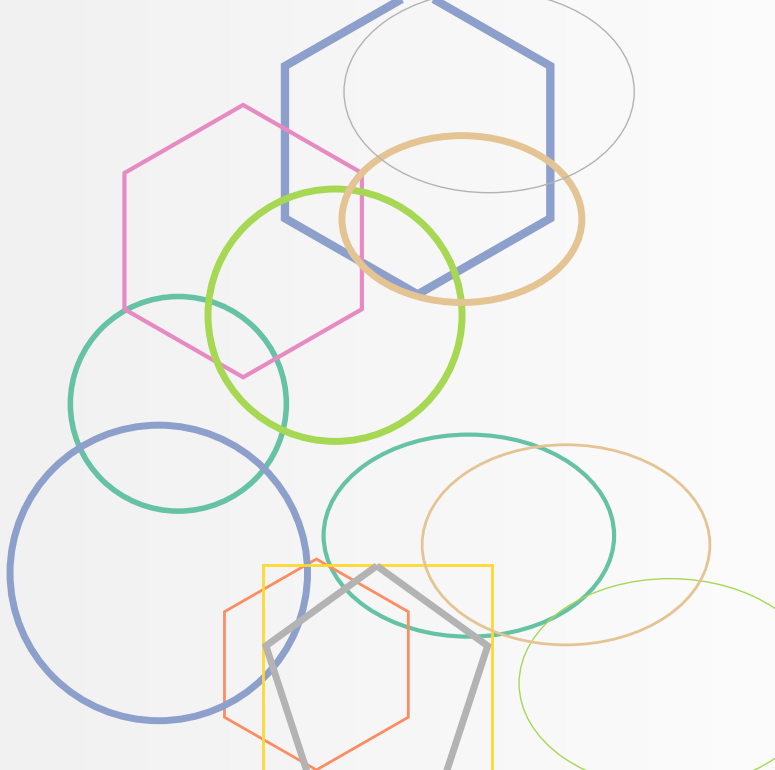[{"shape": "circle", "thickness": 2, "radius": 0.7, "center": [0.23, 0.476]}, {"shape": "oval", "thickness": 1.5, "radius": 0.94, "center": [0.605, 0.304]}, {"shape": "hexagon", "thickness": 1, "radius": 0.68, "center": [0.408, 0.137]}, {"shape": "circle", "thickness": 2.5, "radius": 0.96, "center": [0.205, 0.256]}, {"shape": "hexagon", "thickness": 3, "radius": 0.99, "center": [0.539, 0.815]}, {"shape": "hexagon", "thickness": 1.5, "radius": 0.88, "center": [0.314, 0.687]}, {"shape": "circle", "thickness": 2.5, "radius": 0.82, "center": [0.432, 0.591]}, {"shape": "oval", "thickness": 0.5, "radius": 0.97, "center": [0.864, 0.112]}, {"shape": "square", "thickness": 1, "radius": 0.74, "center": [0.487, 0.118]}, {"shape": "oval", "thickness": 1, "radius": 0.93, "center": [0.73, 0.292]}, {"shape": "oval", "thickness": 2.5, "radius": 0.77, "center": [0.596, 0.715]}, {"shape": "oval", "thickness": 0.5, "radius": 0.94, "center": [0.631, 0.881]}, {"shape": "pentagon", "thickness": 2.5, "radius": 0.75, "center": [0.486, 0.115]}]